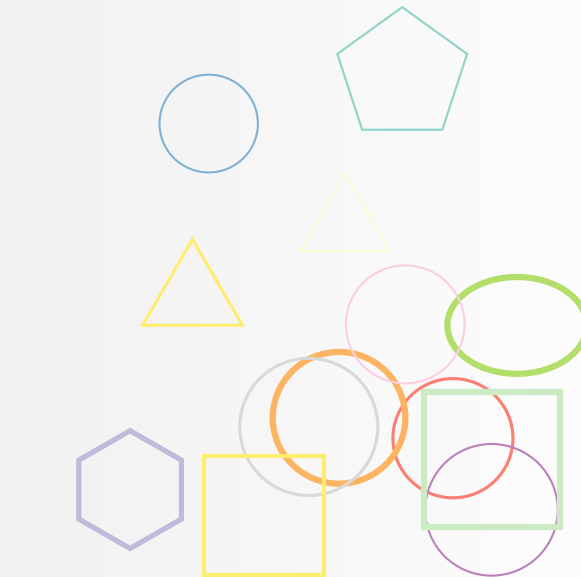[{"shape": "pentagon", "thickness": 1, "radius": 0.59, "center": [0.692, 0.869]}, {"shape": "triangle", "thickness": 0.5, "radius": 0.45, "center": [0.594, 0.608]}, {"shape": "hexagon", "thickness": 2.5, "radius": 0.51, "center": [0.224, 0.151]}, {"shape": "circle", "thickness": 1.5, "radius": 0.52, "center": [0.779, 0.24]}, {"shape": "circle", "thickness": 1, "radius": 0.42, "center": [0.359, 0.785]}, {"shape": "circle", "thickness": 3, "radius": 0.57, "center": [0.583, 0.276]}, {"shape": "oval", "thickness": 3, "radius": 0.6, "center": [0.889, 0.436]}, {"shape": "circle", "thickness": 1, "radius": 0.51, "center": [0.697, 0.437]}, {"shape": "circle", "thickness": 1.5, "radius": 0.59, "center": [0.531, 0.26]}, {"shape": "circle", "thickness": 1, "radius": 0.57, "center": [0.846, 0.116]}, {"shape": "square", "thickness": 3, "radius": 0.58, "center": [0.846, 0.204]}, {"shape": "square", "thickness": 2, "radius": 0.52, "center": [0.455, 0.107]}, {"shape": "triangle", "thickness": 1.5, "radius": 0.5, "center": [0.331, 0.486]}]